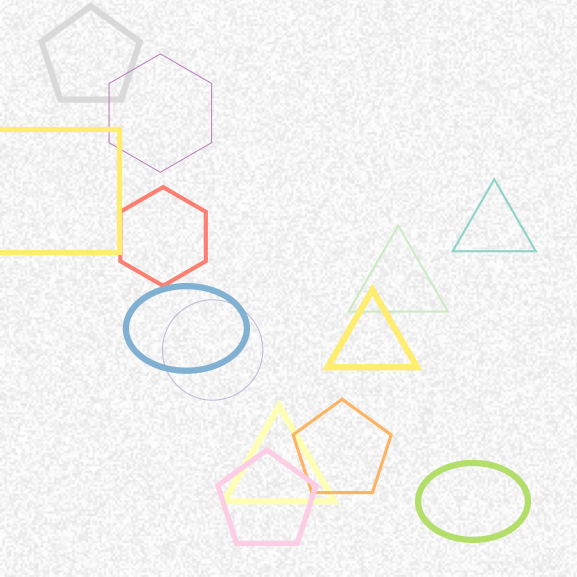[{"shape": "triangle", "thickness": 1, "radius": 0.42, "center": [0.856, 0.606]}, {"shape": "triangle", "thickness": 3, "radius": 0.55, "center": [0.484, 0.186]}, {"shape": "circle", "thickness": 0.5, "radius": 0.43, "center": [0.368, 0.393]}, {"shape": "hexagon", "thickness": 2, "radius": 0.43, "center": [0.282, 0.59]}, {"shape": "oval", "thickness": 3, "radius": 0.52, "center": [0.323, 0.43]}, {"shape": "pentagon", "thickness": 1.5, "radius": 0.45, "center": [0.592, 0.219]}, {"shape": "oval", "thickness": 3, "radius": 0.48, "center": [0.819, 0.131]}, {"shape": "pentagon", "thickness": 2.5, "radius": 0.45, "center": [0.462, 0.131]}, {"shape": "pentagon", "thickness": 3, "radius": 0.45, "center": [0.157, 0.899]}, {"shape": "hexagon", "thickness": 0.5, "radius": 0.51, "center": [0.278, 0.803]}, {"shape": "triangle", "thickness": 1, "radius": 0.5, "center": [0.69, 0.509]}, {"shape": "square", "thickness": 2.5, "radius": 0.53, "center": [0.1, 0.669]}, {"shape": "triangle", "thickness": 3, "radius": 0.45, "center": [0.645, 0.408]}]